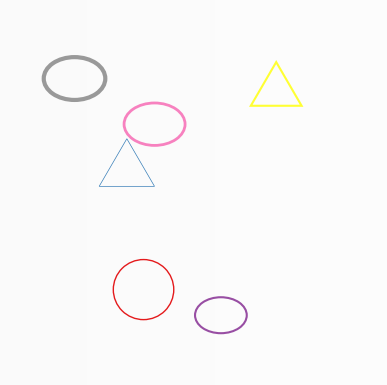[{"shape": "circle", "thickness": 1, "radius": 0.39, "center": [0.37, 0.248]}, {"shape": "triangle", "thickness": 0.5, "radius": 0.41, "center": [0.327, 0.557]}, {"shape": "oval", "thickness": 1.5, "radius": 0.33, "center": [0.57, 0.181]}, {"shape": "triangle", "thickness": 1.5, "radius": 0.38, "center": [0.713, 0.763]}, {"shape": "oval", "thickness": 2, "radius": 0.39, "center": [0.399, 0.677]}, {"shape": "oval", "thickness": 3, "radius": 0.4, "center": [0.192, 0.796]}]